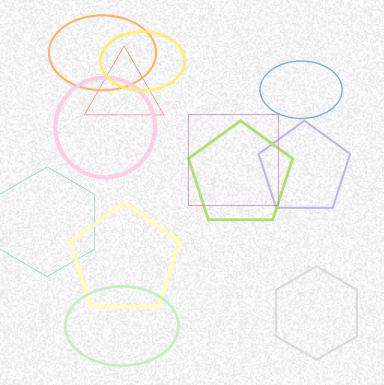[{"shape": "hexagon", "thickness": 0.5, "radius": 0.71, "center": [0.122, 0.424]}, {"shape": "pentagon", "thickness": 2.5, "radius": 0.75, "center": [0.324, 0.325]}, {"shape": "pentagon", "thickness": 1.5, "radius": 0.63, "center": [0.791, 0.561]}, {"shape": "triangle", "thickness": 0.5, "radius": 0.6, "center": [0.322, 0.761]}, {"shape": "oval", "thickness": 1, "radius": 0.53, "center": [0.782, 0.767]}, {"shape": "oval", "thickness": 1.5, "radius": 0.7, "center": [0.266, 0.863]}, {"shape": "pentagon", "thickness": 2, "radius": 0.71, "center": [0.625, 0.544]}, {"shape": "circle", "thickness": 3, "radius": 0.65, "center": [0.273, 0.669]}, {"shape": "hexagon", "thickness": 1.5, "radius": 0.61, "center": [0.822, 0.187]}, {"shape": "square", "thickness": 0.5, "radius": 0.59, "center": [0.606, 0.586]}, {"shape": "oval", "thickness": 2, "radius": 0.74, "center": [0.317, 0.153]}, {"shape": "oval", "thickness": 2, "radius": 0.55, "center": [0.37, 0.841]}]